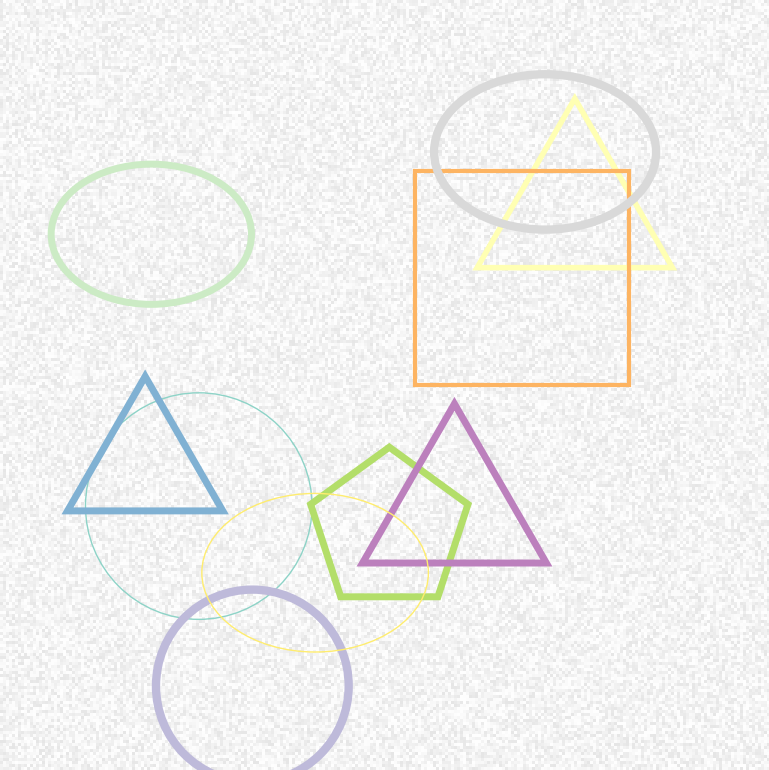[{"shape": "circle", "thickness": 0.5, "radius": 0.74, "center": [0.258, 0.343]}, {"shape": "triangle", "thickness": 2, "radius": 0.73, "center": [0.746, 0.726]}, {"shape": "circle", "thickness": 3, "radius": 0.63, "center": [0.328, 0.109]}, {"shape": "triangle", "thickness": 2.5, "radius": 0.58, "center": [0.189, 0.395]}, {"shape": "square", "thickness": 1.5, "radius": 0.69, "center": [0.678, 0.639]}, {"shape": "pentagon", "thickness": 2.5, "radius": 0.54, "center": [0.506, 0.312]}, {"shape": "oval", "thickness": 3, "radius": 0.72, "center": [0.708, 0.803]}, {"shape": "triangle", "thickness": 2.5, "radius": 0.69, "center": [0.59, 0.338]}, {"shape": "oval", "thickness": 2.5, "radius": 0.65, "center": [0.197, 0.696]}, {"shape": "oval", "thickness": 0.5, "radius": 0.74, "center": [0.409, 0.256]}]